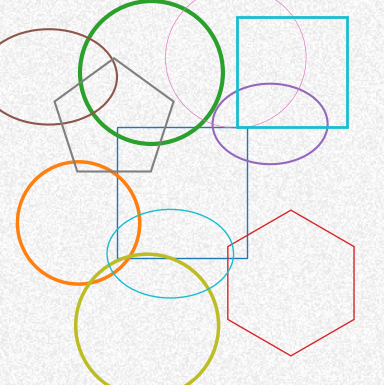[{"shape": "square", "thickness": 1, "radius": 0.85, "center": [0.472, 0.499]}, {"shape": "circle", "thickness": 2.5, "radius": 0.79, "center": [0.204, 0.421]}, {"shape": "circle", "thickness": 3, "radius": 0.93, "center": [0.393, 0.812]}, {"shape": "hexagon", "thickness": 1, "radius": 0.95, "center": [0.756, 0.265]}, {"shape": "oval", "thickness": 1.5, "radius": 0.75, "center": [0.702, 0.678]}, {"shape": "oval", "thickness": 1.5, "radius": 0.88, "center": [0.127, 0.8]}, {"shape": "circle", "thickness": 0.5, "radius": 0.91, "center": [0.612, 0.85]}, {"shape": "pentagon", "thickness": 1.5, "radius": 0.81, "center": [0.296, 0.686]}, {"shape": "circle", "thickness": 2.5, "radius": 0.93, "center": [0.382, 0.154]}, {"shape": "oval", "thickness": 1, "radius": 0.82, "center": [0.442, 0.341]}, {"shape": "square", "thickness": 2, "radius": 0.71, "center": [0.758, 0.813]}]